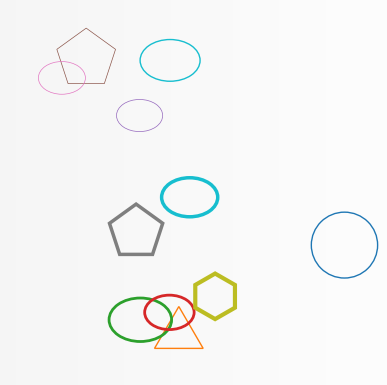[{"shape": "circle", "thickness": 1, "radius": 0.43, "center": [0.889, 0.363]}, {"shape": "triangle", "thickness": 1, "radius": 0.36, "center": [0.462, 0.131]}, {"shape": "oval", "thickness": 2, "radius": 0.4, "center": [0.362, 0.169]}, {"shape": "oval", "thickness": 2, "radius": 0.32, "center": [0.437, 0.189]}, {"shape": "oval", "thickness": 0.5, "radius": 0.3, "center": [0.36, 0.7]}, {"shape": "pentagon", "thickness": 0.5, "radius": 0.4, "center": [0.222, 0.847]}, {"shape": "oval", "thickness": 0.5, "radius": 0.3, "center": [0.16, 0.798]}, {"shape": "pentagon", "thickness": 2.5, "radius": 0.36, "center": [0.351, 0.398]}, {"shape": "hexagon", "thickness": 3, "radius": 0.3, "center": [0.555, 0.23]}, {"shape": "oval", "thickness": 1, "radius": 0.39, "center": [0.439, 0.843]}, {"shape": "oval", "thickness": 2.5, "radius": 0.36, "center": [0.489, 0.488]}]